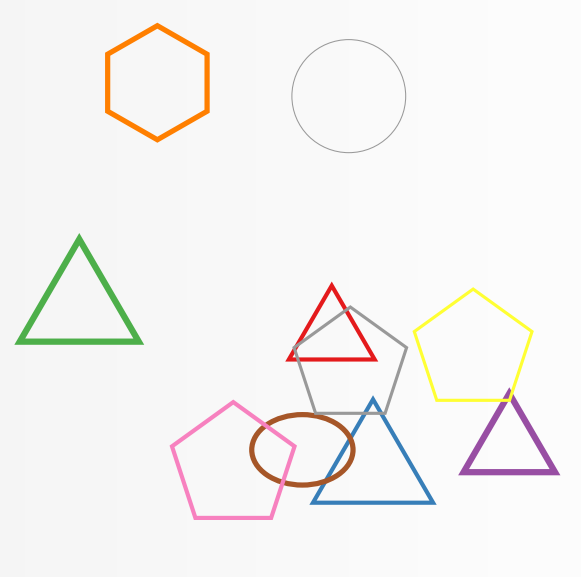[{"shape": "triangle", "thickness": 2, "radius": 0.43, "center": [0.571, 0.419]}, {"shape": "triangle", "thickness": 2, "radius": 0.6, "center": [0.642, 0.188]}, {"shape": "triangle", "thickness": 3, "radius": 0.59, "center": [0.136, 0.467]}, {"shape": "triangle", "thickness": 3, "radius": 0.45, "center": [0.876, 0.227]}, {"shape": "hexagon", "thickness": 2.5, "radius": 0.49, "center": [0.271, 0.856]}, {"shape": "pentagon", "thickness": 1.5, "radius": 0.53, "center": [0.814, 0.392]}, {"shape": "oval", "thickness": 2.5, "radius": 0.44, "center": [0.52, 0.22]}, {"shape": "pentagon", "thickness": 2, "radius": 0.55, "center": [0.401, 0.192]}, {"shape": "pentagon", "thickness": 1.5, "radius": 0.51, "center": [0.603, 0.366]}, {"shape": "circle", "thickness": 0.5, "radius": 0.49, "center": [0.6, 0.833]}]